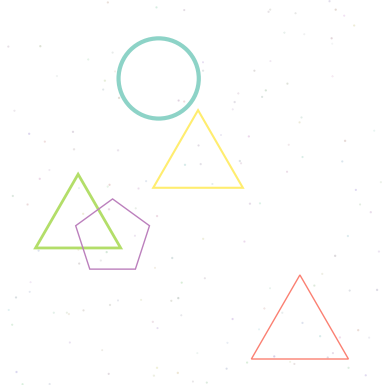[{"shape": "circle", "thickness": 3, "radius": 0.52, "center": [0.412, 0.796]}, {"shape": "triangle", "thickness": 1, "radius": 0.73, "center": [0.779, 0.14]}, {"shape": "triangle", "thickness": 2, "radius": 0.64, "center": [0.203, 0.42]}, {"shape": "pentagon", "thickness": 1, "radius": 0.5, "center": [0.292, 0.383]}, {"shape": "triangle", "thickness": 1.5, "radius": 0.67, "center": [0.514, 0.579]}]